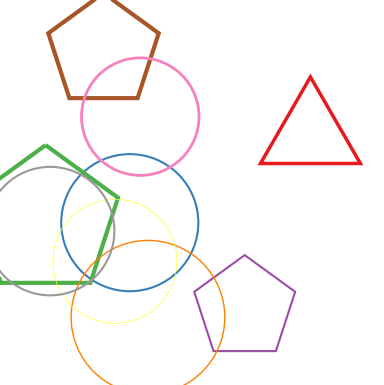[{"shape": "triangle", "thickness": 2.5, "radius": 0.75, "center": [0.806, 0.65]}, {"shape": "circle", "thickness": 1.5, "radius": 0.89, "center": [0.337, 0.422]}, {"shape": "pentagon", "thickness": 3, "radius": 0.99, "center": [0.119, 0.425]}, {"shape": "pentagon", "thickness": 1.5, "radius": 0.69, "center": [0.636, 0.2]}, {"shape": "circle", "thickness": 1, "radius": 1.0, "center": [0.384, 0.176]}, {"shape": "circle", "thickness": 0.5, "radius": 0.81, "center": [0.298, 0.321]}, {"shape": "pentagon", "thickness": 3, "radius": 0.75, "center": [0.269, 0.867]}, {"shape": "circle", "thickness": 2, "radius": 0.76, "center": [0.364, 0.697]}, {"shape": "circle", "thickness": 1.5, "radius": 0.83, "center": [0.13, 0.4]}]